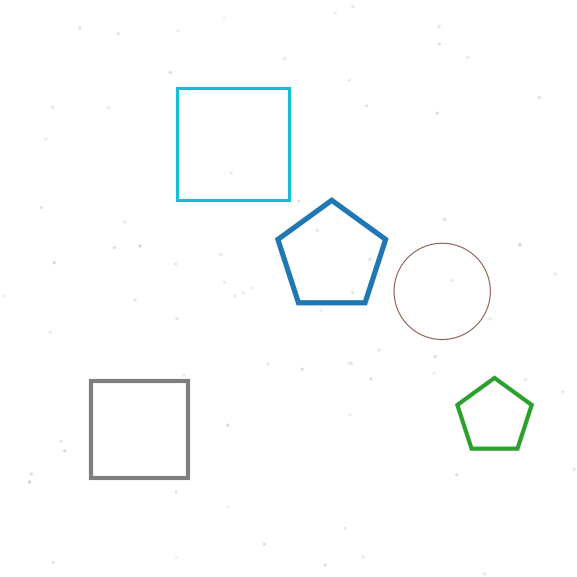[{"shape": "pentagon", "thickness": 2.5, "radius": 0.49, "center": [0.574, 0.554]}, {"shape": "pentagon", "thickness": 2, "radius": 0.34, "center": [0.856, 0.277]}, {"shape": "circle", "thickness": 0.5, "radius": 0.42, "center": [0.766, 0.495]}, {"shape": "square", "thickness": 2, "radius": 0.42, "center": [0.242, 0.255]}, {"shape": "square", "thickness": 1.5, "radius": 0.49, "center": [0.403, 0.75]}]